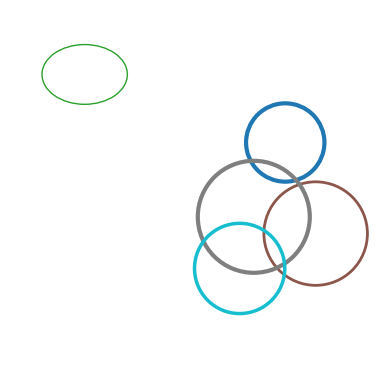[{"shape": "circle", "thickness": 3, "radius": 0.51, "center": [0.741, 0.63]}, {"shape": "oval", "thickness": 1, "radius": 0.55, "center": [0.22, 0.807]}, {"shape": "circle", "thickness": 2, "radius": 0.67, "center": [0.82, 0.393]}, {"shape": "circle", "thickness": 3, "radius": 0.73, "center": [0.659, 0.437]}, {"shape": "circle", "thickness": 2.5, "radius": 0.59, "center": [0.622, 0.303]}]